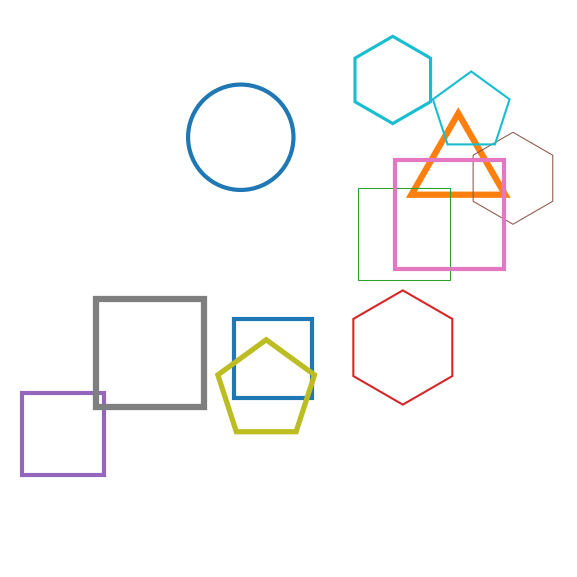[{"shape": "circle", "thickness": 2, "radius": 0.46, "center": [0.417, 0.761]}, {"shape": "square", "thickness": 2, "radius": 0.34, "center": [0.473, 0.379]}, {"shape": "triangle", "thickness": 3, "radius": 0.47, "center": [0.794, 0.709]}, {"shape": "square", "thickness": 0.5, "radius": 0.4, "center": [0.699, 0.594]}, {"shape": "hexagon", "thickness": 1, "radius": 0.49, "center": [0.698, 0.397]}, {"shape": "square", "thickness": 2, "radius": 0.36, "center": [0.109, 0.248]}, {"shape": "hexagon", "thickness": 0.5, "radius": 0.4, "center": [0.888, 0.69]}, {"shape": "square", "thickness": 2, "radius": 0.47, "center": [0.778, 0.628]}, {"shape": "square", "thickness": 3, "radius": 0.47, "center": [0.259, 0.388]}, {"shape": "pentagon", "thickness": 2.5, "radius": 0.44, "center": [0.461, 0.323]}, {"shape": "hexagon", "thickness": 1.5, "radius": 0.38, "center": [0.68, 0.861]}, {"shape": "pentagon", "thickness": 1, "radius": 0.35, "center": [0.816, 0.806]}]